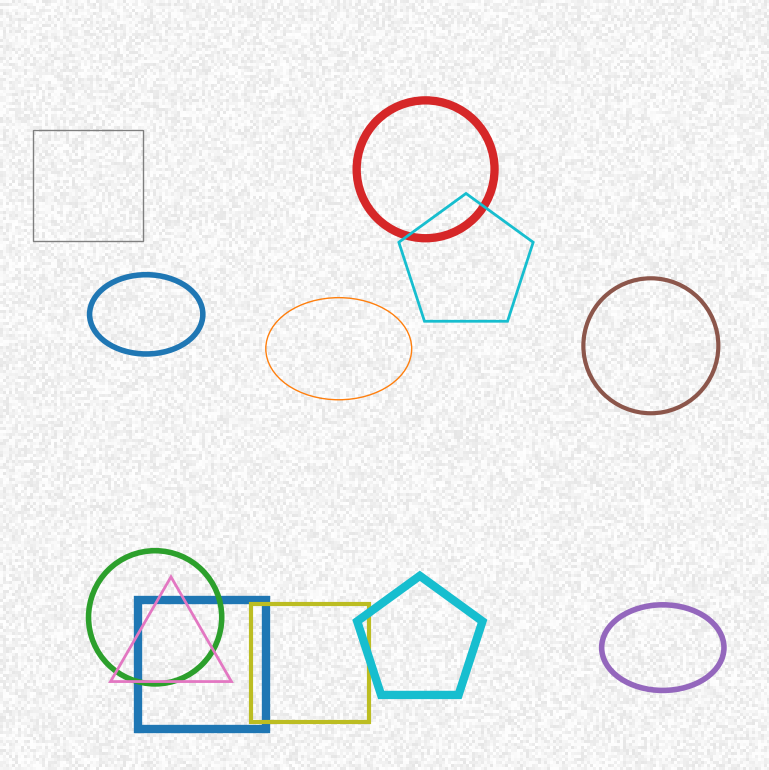[{"shape": "oval", "thickness": 2, "radius": 0.37, "center": [0.19, 0.592]}, {"shape": "square", "thickness": 3, "radius": 0.42, "center": [0.262, 0.137]}, {"shape": "oval", "thickness": 0.5, "radius": 0.47, "center": [0.44, 0.547]}, {"shape": "circle", "thickness": 2, "radius": 0.43, "center": [0.201, 0.198]}, {"shape": "circle", "thickness": 3, "radius": 0.45, "center": [0.553, 0.78]}, {"shape": "oval", "thickness": 2, "radius": 0.4, "center": [0.861, 0.159]}, {"shape": "circle", "thickness": 1.5, "radius": 0.44, "center": [0.845, 0.551]}, {"shape": "triangle", "thickness": 1, "radius": 0.45, "center": [0.222, 0.16]}, {"shape": "square", "thickness": 0.5, "radius": 0.36, "center": [0.114, 0.759]}, {"shape": "square", "thickness": 1.5, "radius": 0.38, "center": [0.402, 0.139]}, {"shape": "pentagon", "thickness": 1, "radius": 0.46, "center": [0.605, 0.657]}, {"shape": "pentagon", "thickness": 3, "radius": 0.43, "center": [0.545, 0.167]}]